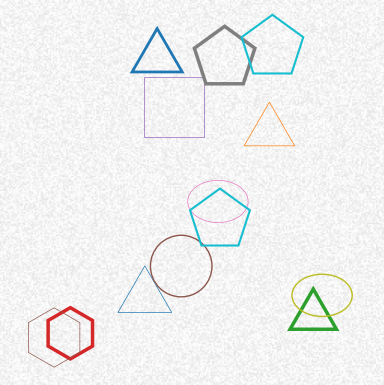[{"shape": "triangle", "thickness": 0.5, "radius": 0.4, "center": [0.376, 0.229]}, {"shape": "triangle", "thickness": 2, "radius": 0.38, "center": [0.408, 0.851]}, {"shape": "triangle", "thickness": 0.5, "radius": 0.38, "center": [0.7, 0.659]}, {"shape": "triangle", "thickness": 2.5, "radius": 0.35, "center": [0.814, 0.18]}, {"shape": "hexagon", "thickness": 2.5, "radius": 0.33, "center": [0.183, 0.134]}, {"shape": "square", "thickness": 0.5, "radius": 0.39, "center": [0.453, 0.721]}, {"shape": "circle", "thickness": 1, "radius": 0.4, "center": [0.471, 0.309]}, {"shape": "hexagon", "thickness": 0.5, "radius": 0.39, "center": [0.141, 0.123]}, {"shape": "oval", "thickness": 0.5, "radius": 0.39, "center": [0.566, 0.477]}, {"shape": "pentagon", "thickness": 2.5, "radius": 0.41, "center": [0.583, 0.849]}, {"shape": "oval", "thickness": 1, "radius": 0.39, "center": [0.837, 0.233]}, {"shape": "pentagon", "thickness": 1.5, "radius": 0.42, "center": [0.708, 0.877]}, {"shape": "pentagon", "thickness": 1.5, "radius": 0.41, "center": [0.571, 0.429]}]